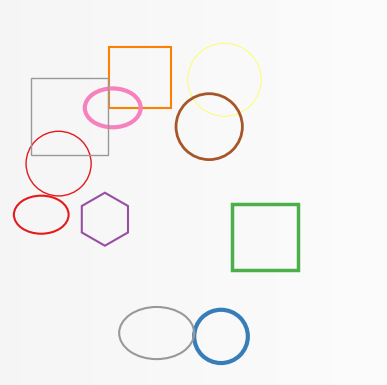[{"shape": "oval", "thickness": 1.5, "radius": 0.35, "center": [0.106, 0.442]}, {"shape": "circle", "thickness": 1, "radius": 0.42, "center": [0.151, 0.575]}, {"shape": "circle", "thickness": 3, "radius": 0.35, "center": [0.57, 0.126]}, {"shape": "square", "thickness": 2.5, "radius": 0.43, "center": [0.683, 0.384]}, {"shape": "hexagon", "thickness": 1.5, "radius": 0.34, "center": [0.271, 0.431]}, {"shape": "square", "thickness": 1.5, "radius": 0.4, "center": [0.362, 0.799]}, {"shape": "circle", "thickness": 0.5, "radius": 0.47, "center": [0.579, 0.793]}, {"shape": "circle", "thickness": 2, "radius": 0.43, "center": [0.54, 0.671]}, {"shape": "oval", "thickness": 3, "radius": 0.36, "center": [0.291, 0.72]}, {"shape": "square", "thickness": 1, "radius": 0.5, "center": [0.179, 0.697]}, {"shape": "oval", "thickness": 1.5, "radius": 0.48, "center": [0.404, 0.135]}]